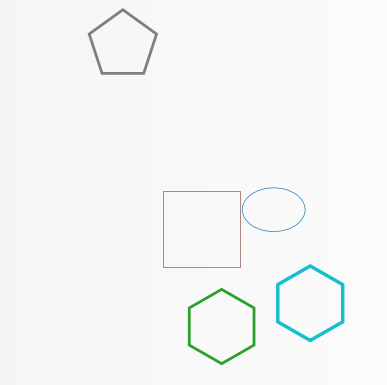[{"shape": "oval", "thickness": 0.5, "radius": 0.41, "center": [0.706, 0.455]}, {"shape": "hexagon", "thickness": 2, "radius": 0.48, "center": [0.572, 0.152]}, {"shape": "square", "thickness": 0.5, "radius": 0.5, "center": [0.521, 0.406]}, {"shape": "pentagon", "thickness": 2, "radius": 0.46, "center": [0.317, 0.883]}, {"shape": "hexagon", "thickness": 2.5, "radius": 0.48, "center": [0.801, 0.212]}]